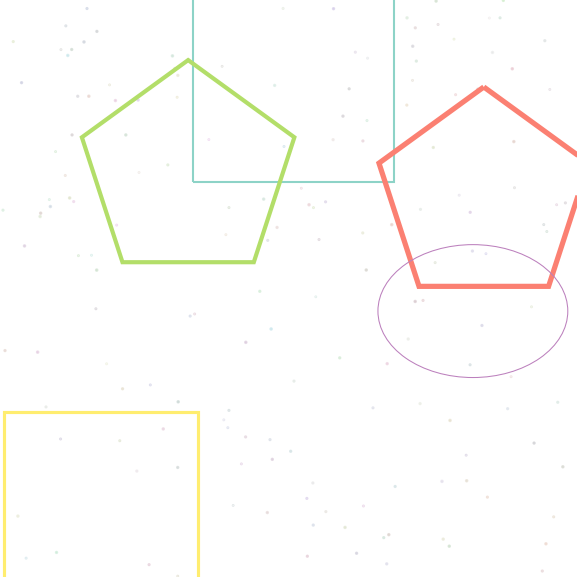[{"shape": "square", "thickness": 1, "radius": 0.87, "center": [0.508, 0.859]}, {"shape": "pentagon", "thickness": 2.5, "radius": 0.95, "center": [0.838, 0.658]}, {"shape": "pentagon", "thickness": 2, "radius": 0.97, "center": [0.326, 0.702]}, {"shape": "oval", "thickness": 0.5, "radius": 0.82, "center": [0.819, 0.46]}, {"shape": "square", "thickness": 1.5, "radius": 0.84, "center": [0.174, 0.118]}]